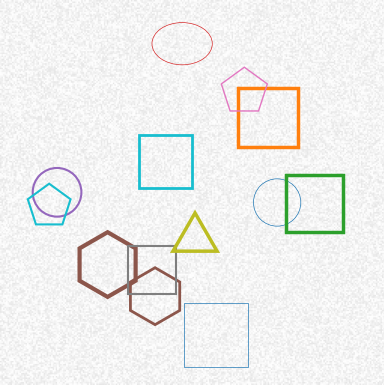[{"shape": "square", "thickness": 0.5, "radius": 0.41, "center": [0.562, 0.13]}, {"shape": "circle", "thickness": 0.5, "radius": 0.31, "center": [0.72, 0.474]}, {"shape": "square", "thickness": 2.5, "radius": 0.39, "center": [0.697, 0.695]}, {"shape": "square", "thickness": 2.5, "radius": 0.37, "center": [0.816, 0.471]}, {"shape": "oval", "thickness": 0.5, "radius": 0.39, "center": [0.473, 0.886]}, {"shape": "circle", "thickness": 1.5, "radius": 0.32, "center": [0.148, 0.501]}, {"shape": "hexagon", "thickness": 3, "radius": 0.42, "center": [0.279, 0.313]}, {"shape": "hexagon", "thickness": 2, "radius": 0.37, "center": [0.403, 0.231]}, {"shape": "pentagon", "thickness": 1, "radius": 0.31, "center": [0.635, 0.763]}, {"shape": "square", "thickness": 1.5, "radius": 0.31, "center": [0.395, 0.298]}, {"shape": "triangle", "thickness": 2.5, "radius": 0.33, "center": [0.507, 0.381]}, {"shape": "pentagon", "thickness": 1.5, "radius": 0.29, "center": [0.128, 0.464]}, {"shape": "square", "thickness": 2, "radius": 0.34, "center": [0.43, 0.581]}]